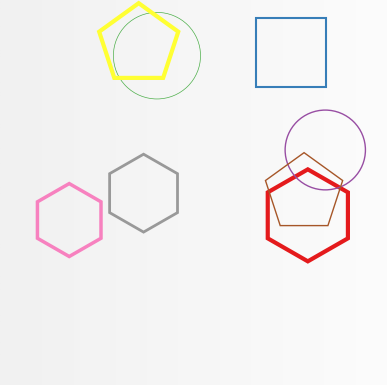[{"shape": "hexagon", "thickness": 3, "radius": 0.6, "center": [0.794, 0.441]}, {"shape": "square", "thickness": 1.5, "radius": 0.45, "center": [0.75, 0.864]}, {"shape": "circle", "thickness": 0.5, "radius": 0.56, "center": [0.405, 0.855]}, {"shape": "circle", "thickness": 1, "radius": 0.52, "center": [0.839, 0.61]}, {"shape": "pentagon", "thickness": 3, "radius": 0.54, "center": [0.358, 0.884]}, {"shape": "pentagon", "thickness": 1, "radius": 0.52, "center": [0.785, 0.499]}, {"shape": "hexagon", "thickness": 2.5, "radius": 0.47, "center": [0.179, 0.428]}, {"shape": "hexagon", "thickness": 2, "radius": 0.51, "center": [0.37, 0.498]}]